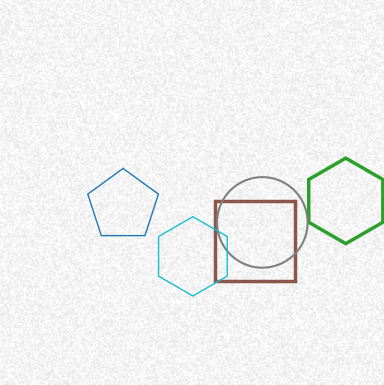[{"shape": "pentagon", "thickness": 1, "radius": 0.48, "center": [0.32, 0.466]}, {"shape": "hexagon", "thickness": 2.5, "radius": 0.56, "center": [0.898, 0.478]}, {"shape": "square", "thickness": 2.5, "radius": 0.52, "center": [0.663, 0.375]}, {"shape": "circle", "thickness": 1.5, "radius": 0.59, "center": [0.681, 0.422]}, {"shape": "hexagon", "thickness": 1, "radius": 0.51, "center": [0.501, 0.334]}]